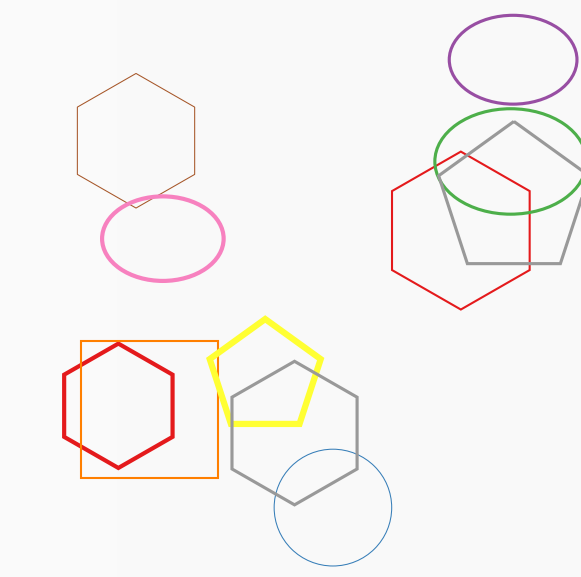[{"shape": "hexagon", "thickness": 2, "radius": 0.54, "center": [0.204, 0.296]}, {"shape": "hexagon", "thickness": 1, "radius": 0.68, "center": [0.793, 0.6]}, {"shape": "circle", "thickness": 0.5, "radius": 0.51, "center": [0.573, 0.12]}, {"shape": "oval", "thickness": 1.5, "radius": 0.65, "center": [0.879, 0.72]}, {"shape": "oval", "thickness": 1.5, "radius": 0.55, "center": [0.883, 0.896]}, {"shape": "square", "thickness": 1, "radius": 0.59, "center": [0.258, 0.29]}, {"shape": "pentagon", "thickness": 3, "radius": 0.5, "center": [0.456, 0.346]}, {"shape": "hexagon", "thickness": 0.5, "radius": 0.58, "center": [0.234, 0.755]}, {"shape": "oval", "thickness": 2, "radius": 0.52, "center": [0.28, 0.586]}, {"shape": "hexagon", "thickness": 1.5, "radius": 0.62, "center": [0.507, 0.249]}, {"shape": "pentagon", "thickness": 1.5, "radius": 0.68, "center": [0.884, 0.653]}]